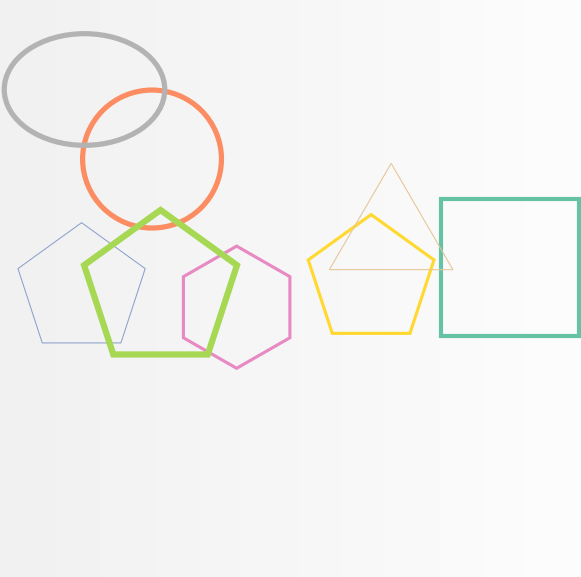[{"shape": "square", "thickness": 2, "radius": 0.59, "center": [0.878, 0.536]}, {"shape": "circle", "thickness": 2.5, "radius": 0.6, "center": [0.262, 0.724]}, {"shape": "pentagon", "thickness": 0.5, "radius": 0.58, "center": [0.14, 0.498]}, {"shape": "hexagon", "thickness": 1.5, "radius": 0.53, "center": [0.407, 0.467]}, {"shape": "pentagon", "thickness": 3, "radius": 0.69, "center": [0.276, 0.497]}, {"shape": "pentagon", "thickness": 1.5, "radius": 0.57, "center": [0.638, 0.514]}, {"shape": "triangle", "thickness": 0.5, "radius": 0.61, "center": [0.673, 0.594]}, {"shape": "oval", "thickness": 2.5, "radius": 0.69, "center": [0.145, 0.844]}]